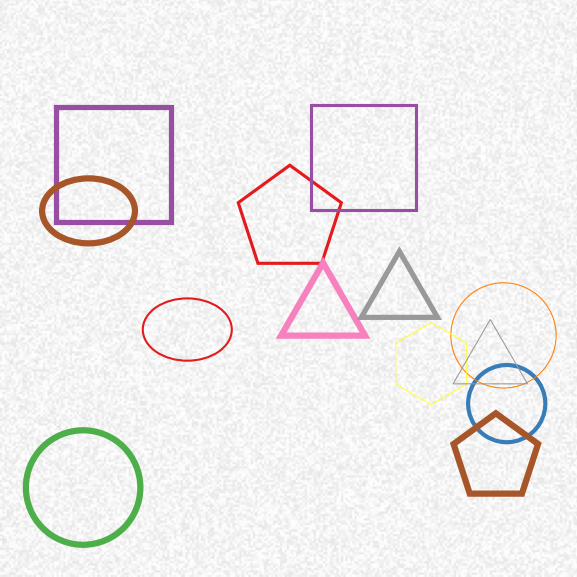[{"shape": "oval", "thickness": 1, "radius": 0.39, "center": [0.324, 0.428]}, {"shape": "pentagon", "thickness": 1.5, "radius": 0.47, "center": [0.502, 0.619]}, {"shape": "circle", "thickness": 2, "radius": 0.33, "center": [0.877, 0.3]}, {"shape": "circle", "thickness": 3, "radius": 0.5, "center": [0.144, 0.155]}, {"shape": "square", "thickness": 1.5, "radius": 0.45, "center": [0.629, 0.726]}, {"shape": "square", "thickness": 2.5, "radius": 0.5, "center": [0.196, 0.715]}, {"shape": "circle", "thickness": 0.5, "radius": 0.46, "center": [0.872, 0.418]}, {"shape": "hexagon", "thickness": 0.5, "radius": 0.35, "center": [0.747, 0.37]}, {"shape": "pentagon", "thickness": 3, "radius": 0.38, "center": [0.859, 0.207]}, {"shape": "oval", "thickness": 3, "radius": 0.4, "center": [0.153, 0.634]}, {"shape": "triangle", "thickness": 3, "radius": 0.42, "center": [0.559, 0.46]}, {"shape": "triangle", "thickness": 0.5, "radius": 0.37, "center": [0.849, 0.372]}, {"shape": "triangle", "thickness": 2.5, "radius": 0.38, "center": [0.692, 0.488]}]